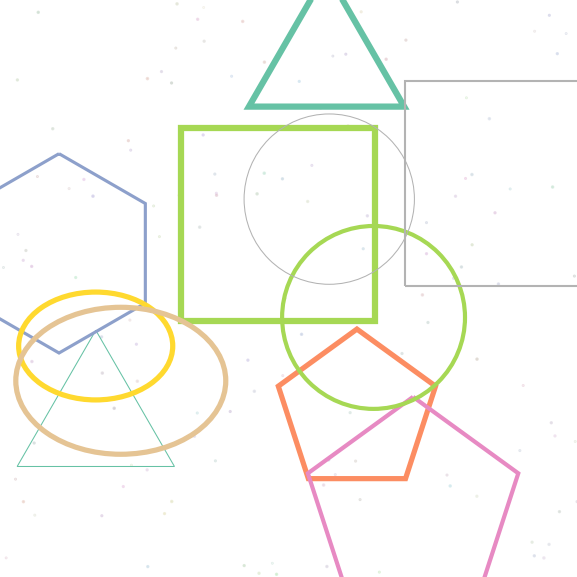[{"shape": "triangle", "thickness": 3, "radius": 0.78, "center": [0.565, 0.892]}, {"shape": "triangle", "thickness": 0.5, "radius": 0.79, "center": [0.166, 0.27]}, {"shape": "pentagon", "thickness": 2.5, "radius": 0.72, "center": [0.618, 0.286]}, {"shape": "hexagon", "thickness": 1.5, "radius": 0.86, "center": [0.102, 0.56]}, {"shape": "pentagon", "thickness": 2, "radius": 0.96, "center": [0.715, 0.12]}, {"shape": "circle", "thickness": 2, "radius": 0.79, "center": [0.647, 0.449]}, {"shape": "square", "thickness": 3, "radius": 0.84, "center": [0.481, 0.61]}, {"shape": "oval", "thickness": 2.5, "radius": 0.67, "center": [0.166, 0.4]}, {"shape": "oval", "thickness": 2.5, "radius": 0.91, "center": [0.209, 0.34]}, {"shape": "circle", "thickness": 0.5, "radius": 0.74, "center": [0.57, 0.654]}, {"shape": "square", "thickness": 1, "radius": 0.89, "center": [0.879, 0.681]}]